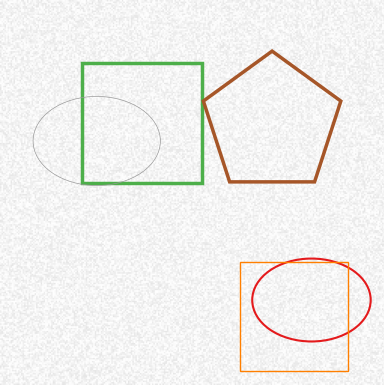[{"shape": "oval", "thickness": 1.5, "radius": 0.77, "center": [0.809, 0.221]}, {"shape": "square", "thickness": 2.5, "radius": 0.78, "center": [0.37, 0.681]}, {"shape": "square", "thickness": 1, "radius": 0.71, "center": [0.764, 0.179]}, {"shape": "pentagon", "thickness": 2.5, "radius": 0.94, "center": [0.707, 0.679]}, {"shape": "oval", "thickness": 0.5, "radius": 0.83, "center": [0.251, 0.634]}]